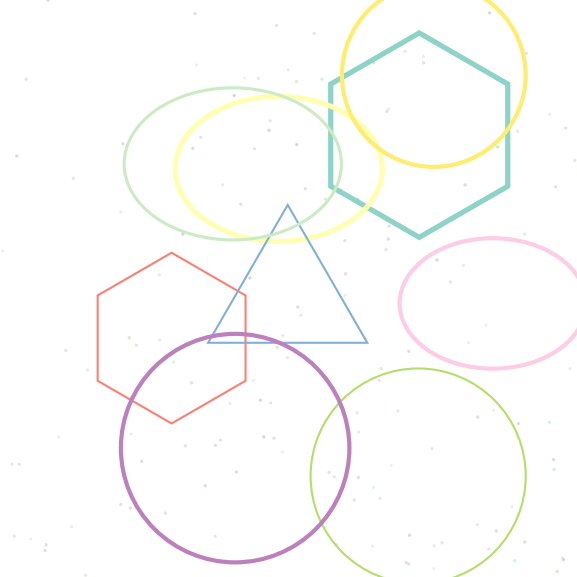[{"shape": "hexagon", "thickness": 2.5, "radius": 0.88, "center": [0.726, 0.765]}, {"shape": "oval", "thickness": 2.5, "radius": 0.9, "center": [0.483, 0.707]}, {"shape": "hexagon", "thickness": 1, "radius": 0.74, "center": [0.297, 0.414]}, {"shape": "triangle", "thickness": 1, "radius": 0.8, "center": [0.498, 0.485]}, {"shape": "circle", "thickness": 1, "radius": 0.93, "center": [0.724, 0.175]}, {"shape": "oval", "thickness": 2, "radius": 0.81, "center": [0.853, 0.474]}, {"shape": "circle", "thickness": 2, "radius": 0.99, "center": [0.407, 0.223]}, {"shape": "oval", "thickness": 1.5, "radius": 0.94, "center": [0.403, 0.715]}, {"shape": "circle", "thickness": 2, "radius": 0.8, "center": [0.751, 0.869]}]